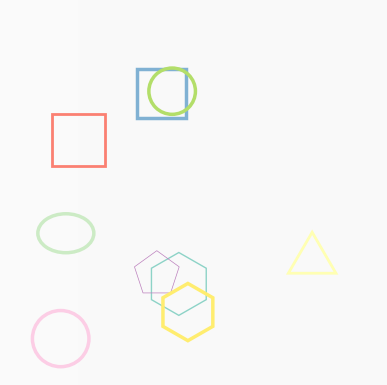[{"shape": "hexagon", "thickness": 1, "radius": 0.41, "center": [0.462, 0.263]}, {"shape": "triangle", "thickness": 2, "radius": 0.35, "center": [0.806, 0.326]}, {"shape": "square", "thickness": 2, "radius": 0.34, "center": [0.203, 0.636]}, {"shape": "square", "thickness": 2.5, "radius": 0.32, "center": [0.417, 0.757]}, {"shape": "circle", "thickness": 2.5, "radius": 0.3, "center": [0.444, 0.763]}, {"shape": "circle", "thickness": 2.5, "radius": 0.36, "center": [0.157, 0.12]}, {"shape": "pentagon", "thickness": 0.5, "radius": 0.3, "center": [0.405, 0.288]}, {"shape": "oval", "thickness": 2.5, "radius": 0.36, "center": [0.17, 0.394]}, {"shape": "hexagon", "thickness": 2.5, "radius": 0.37, "center": [0.485, 0.189]}]